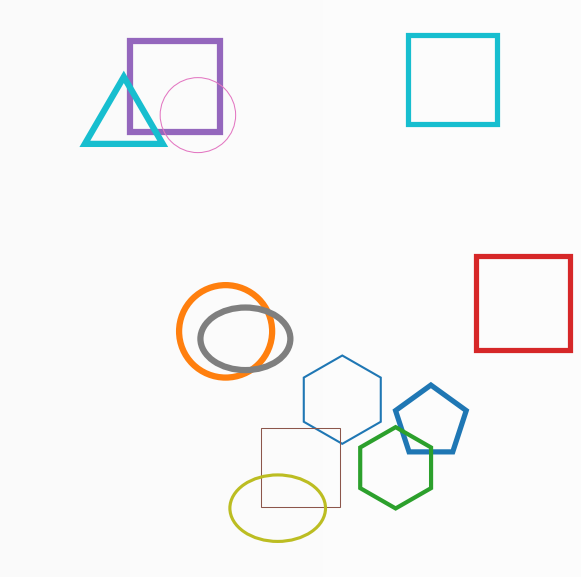[{"shape": "hexagon", "thickness": 1, "radius": 0.38, "center": [0.589, 0.307]}, {"shape": "pentagon", "thickness": 2.5, "radius": 0.32, "center": [0.741, 0.268]}, {"shape": "circle", "thickness": 3, "radius": 0.4, "center": [0.388, 0.425]}, {"shape": "hexagon", "thickness": 2, "radius": 0.35, "center": [0.681, 0.189]}, {"shape": "square", "thickness": 2.5, "radius": 0.41, "center": [0.899, 0.474]}, {"shape": "square", "thickness": 3, "radius": 0.39, "center": [0.301, 0.849]}, {"shape": "square", "thickness": 0.5, "radius": 0.34, "center": [0.517, 0.189]}, {"shape": "circle", "thickness": 0.5, "radius": 0.32, "center": [0.34, 0.8]}, {"shape": "oval", "thickness": 3, "radius": 0.39, "center": [0.422, 0.412]}, {"shape": "oval", "thickness": 1.5, "radius": 0.41, "center": [0.478, 0.119]}, {"shape": "triangle", "thickness": 3, "radius": 0.39, "center": [0.213, 0.789]}, {"shape": "square", "thickness": 2.5, "radius": 0.39, "center": [0.779, 0.861]}]